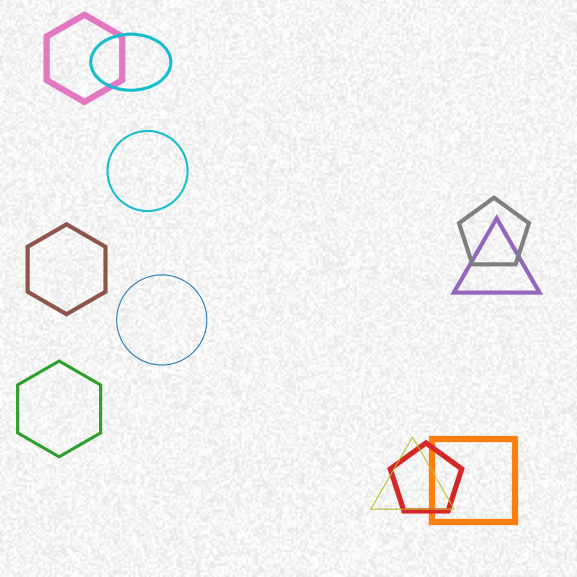[{"shape": "circle", "thickness": 0.5, "radius": 0.39, "center": [0.28, 0.445]}, {"shape": "square", "thickness": 3, "radius": 0.36, "center": [0.819, 0.167]}, {"shape": "hexagon", "thickness": 1.5, "radius": 0.41, "center": [0.102, 0.291]}, {"shape": "pentagon", "thickness": 2.5, "radius": 0.33, "center": [0.738, 0.167]}, {"shape": "triangle", "thickness": 2, "radius": 0.43, "center": [0.86, 0.535]}, {"shape": "hexagon", "thickness": 2, "radius": 0.39, "center": [0.115, 0.533]}, {"shape": "hexagon", "thickness": 3, "radius": 0.38, "center": [0.146, 0.898]}, {"shape": "pentagon", "thickness": 2, "radius": 0.32, "center": [0.855, 0.593]}, {"shape": "triangle", "thickness": 0.5, "radius": 0.42, "center": [0.714, 0.159]}, {"shape": "circle", "thickness": 1, "radius": 0.35, "center": [0.255, 0.703]}, {"shape": "oval", "thickness": 1.5, "radius": 0.35, "center": [0.227, 0.891]}]